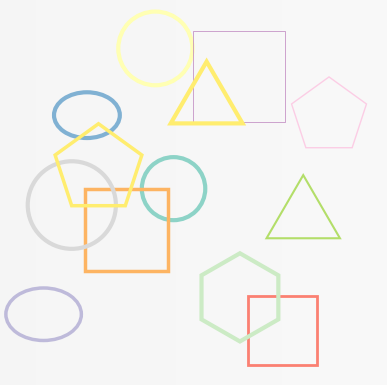[{"shape": "circle", "thickness": 3, "radius": 0.41, "center": [0.448, 0.51]}, {"shape": "circle", "thickness": 3, "radius": 0.48, "center": [0.401, 0.874]}, {"shape": "oval", "thickness": 2.5, "radius": 0.49, "center": [0.113, 0.184]}, {"shape": "square", "thickness": 2, "radius": 0.45, "center": [0.729, 0.142]}, {"shape": "oval", "thickness": 3, "radius": 0.42, "center": [0.224, 0.701]}, {"shape": "square", "thickness": 2.5, "radius": 0.53, "center": [0.326, 0.402]}, {"shape": "triangle", "thickness": 1.5, "radius": 0.55, "center": [0.783, 0.436]}, {"shape": "pentagon", "thickness": 1, "radius": 0.51, "center": [0.849, 0.699]}, {"shape": "circle", "thickness": 3, "radius": 0.57, "center": [0.185, 0.467]}, {"shape": "square", "thickness": 0.5, "radius": 0.59, "center": [0.617, 0.801]}, {"shape": "hexagon", "thickness": 3, "radius": 0.57, "center": [0.619, 0.228]}, {"shape": "triangle", "thickness": 3, "radius": 0.53, "center": [0.533, 0.733]}, {"shape": "pentagon", "thickness": 2.5, "radius": 0.59, "center": [0.254, 0.561]}]